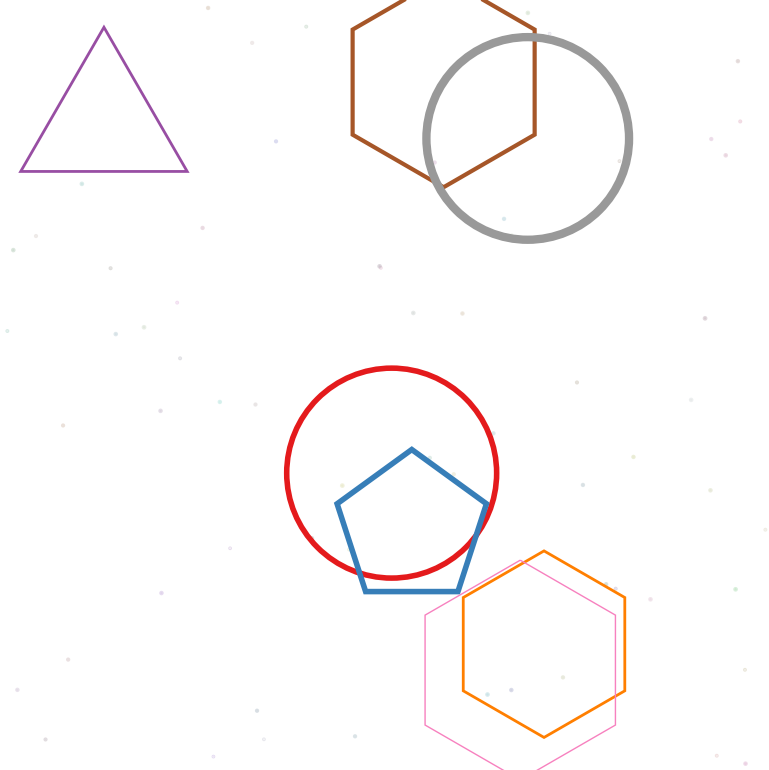[{"shape": "circle", "thickness": 2, "radius": 0.68, "center": [0.509, 0.386]}, {"shape": "pentagon", "thickness": 2, "radius": 0.51, "center": [0.535, 0.314]}, {"shape": "triangle", "thickness": 1, "radius": 0.62, "center": [0.135, 0.84]}, {"shape": "hexagon", "thickness": 1, "radius": 0.61, "center": [0.707, 0.163]}, {"shape": "hexagon", "thickness": 1.5, "radius": 0.68, "center": [0.576, 0.893]}, {"shape": "hexagon", "thickness": 0.5, "radius": 0.71, "center": [0.676, 0.13]}, {"shape": "circle", "thickness": 3, "radius": 0.66, "center": [0.685, 0.82]}]